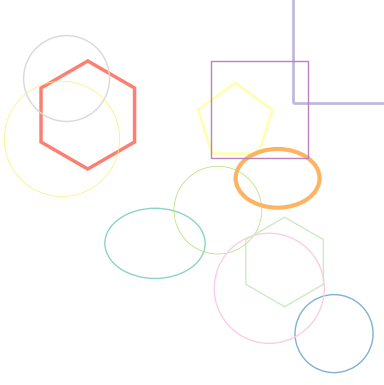[{"shape": "oval", "thickness": 1, "radius": 0.65, "center": [0.403, 0.368]}, {"shape": "pentagon", "thickness": 2, "radius": 0.51, "center": [0.611, 0.683]}, {"shape": "square", "thickness": 2, "radius": 0.68, "center": [0.897, 0.868]}, {"shape": "hexagon", "thickness": 2.5, "radius": 0.7, "center": [0.228, 0.701]}, {"shape": "circle", "thickness": 1, "radius": 0.51, "center": [0.868, 0.133]}, {"shape": "oval", "thickness": 3, "radius": 0.54, "center": [0.721, 0.537]}, {"shape": "circle", "thickness": 0.5, "radius": 0.57, "center": [0.566, 0.454]}, {"shape": "circle", "thickness": 1, "radius": 0.71, "center": [0.699, 0.251]}, {"shape": "circle", "thickness": 1, "radius": 0.56, "center": [0.173, 0.796]}, {"shape": "square", "thickness": 1, "radius": 0.63, "center": [0.675, 0.717]}, {"shape": "hexagon", "thickness": 1, "radius": 0.58, "center": [0.739, 0.32]}, {"shape": "circle", "thickness": 0.5, "radius": 0.75, "center": [0.161, 0.639]}]